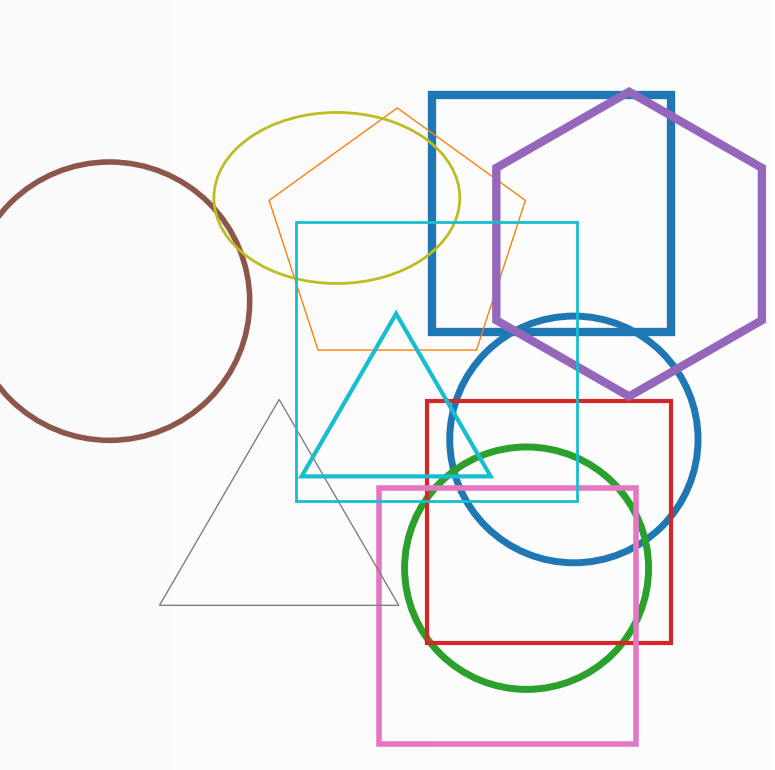[{"shape": "circle", "thickness": 2.5, "radius": 0.8, "center": [0.741, 0.429]}, {"shape": "square", "thickness": 3, "radius": 0.77, "center": [0.711, 0.722]}, {"shape": "pentagon", "thickness": 0.5, "radius": 0.87, "center": [0.513, 0.686]}, {"shape": "circle", "thickness": 2.5, "radius": 0.79, "center": [0.679, 0.262]}, {"shape": "square", "thickness": 1.5, "radius": 0.78, "center": [0.708, 0.323]}, {"shape": "hexagon", "thickness": 3, "radius": 0.99, "center": [0.812, 0.683]}, {"shape": "circle", "thickness": 2, "radius": 0.9, "center": [0.141, 0.609]}, {"shape": "square", "thickness": 2, "radius": 0.83, "center": [0.655, 0.2]}, {"shape": "triangle", "thickness": 0.5, "radius": 0.89, "center": [0.36, 0.303]}, {"shape": "oval", "thickness": 1, "radius": 0.79, "center": [0.435, 0.743]}, {"shape": "square", "thickness": 1, "radius": 0.91, "center": [0.563, 0.53]}, {"shape": "triangle", "thickness": 1.5, "radius": 0.7, "center": [0.511, 0.452]}]